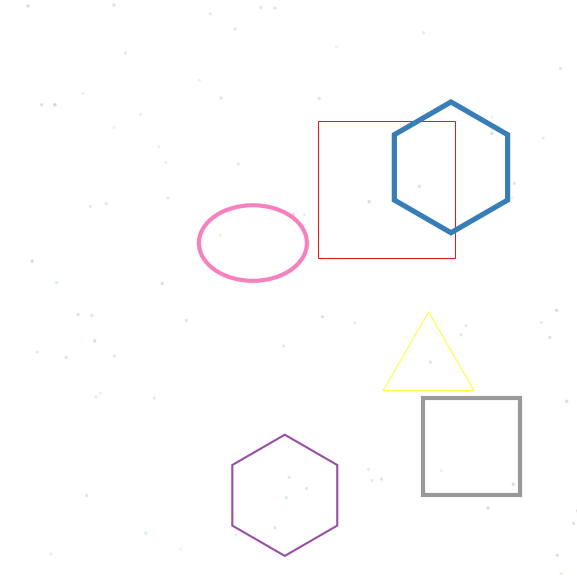[{"shape": "square", "thickness": 0.5, "radius": 0.59, "center": [0.669, 0.67]}, {"shape": "hexagon", "thickness": 2.5, "radius": 0.57, "center": [0.781, 0.709]}, {"shape": "hexagon", "thickness": 1, "radius": 0.52, "center": [0.493, 0.141]}, {"shape": "triangle", "thickness": 0.5, "radius": 0.45, "center": [0.742, 0.368]}, {"shape": "oval", "thickness": 2, "radius": 0.47, "center": [0.438, 0.578]}, {"shape": "square", "thickness": 2, "radius": 0.42, "center": [0.816, 0.226]}]